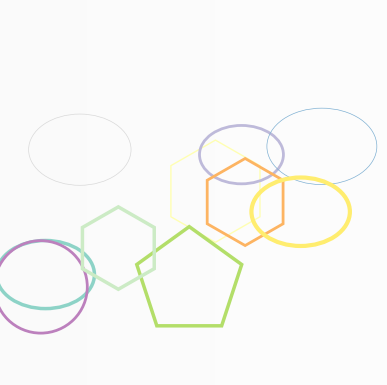[{"shape": "oval", "thickness": 2.5, "radius": 0.63, "center": [0.117, 0.287]}, {"shape": "hexagon", "thickness": 1, "radius": 0.66, "center": [0.556, 0.503]}, {"shape": "oval", "thickness": 2, "radius": 0.54, "center": [0.623, 0.598]}, {"shape": "oval", "thickness": 0.5, "radius": 0.71, "center": [0.831, 0.62]}, {"shape": "hexagon", "thickness": 2, "radius": 0.57, "center": [0.633, 0.475]}, {"shape": "pentagon", "thickness": 2.5, "radius": 0.71, "center": [0.488, 0.269]}, {"shape": "oval", "thickness": 0.5, "radius": 0.66, "center": [0.206, 0.611]}, {"shape": "circle", "thickness": 2, "radius": 0.6, "center": [0.105, 0.255]}, {"shape": "hexagon", "thickness": 2.5, "radius": 0.53, "center": [0.305, 0.356]}, {"shape": "oval", "thickness": 3, "radius": 0.64, "center": [0.776, 0.45]}]